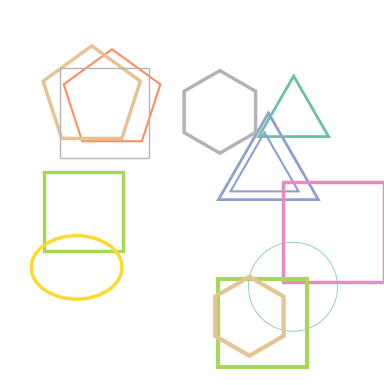[{"shape": "triangle", "thickness": 2, "radius": 0.52, "center": [0.763, 0.698]}, {"shape": "circle", "thickness": 0.5, "radius": 0.58, "center": [0.761, 0.255]}, {"shape": "pentagon", "thickness": 1.5, "radius": 0.66, "center": [0.291, 0.74]}, {"shape": "triangle", "thickness": 1.5, "radius": 0.51, "center": [0.687, 0.554]}, {"shape": "triangle", "thickness": 2, "radius": 0.75, "center": [0.697, 0.556]}, {"shape": "square", "thickness": 2.5, "radius": 0.65, "center": [0.867, 0.398]}, {"shape": "square", "thickness": 3, "radius": 0.57, "center": [0.682, 0.161]}, {"shape": "square", "thickness": 2.5, "radius": 0.51, "center": [0.216, 0.451]}, {"shape": "oval", "thickness": 2.5, "radius": 0.59, "center": [0.199, 0.305]}, {"shape": "pentagon", "thickness": 2.5, "radius": 0.66, "center": [0.238, 0.748]}, {"shape": "hexagon", "thickness": 3, "radius": 0.51, "center": [0.648, 0.179]}, {"shape": "square", "thickness": 1, "radius": 0.58, "center": [0.272, 0.706]}, {"shape": "hexagon", "thickness": 2.5, "radius": 0.54, "center": [0.571, 0.709]}]